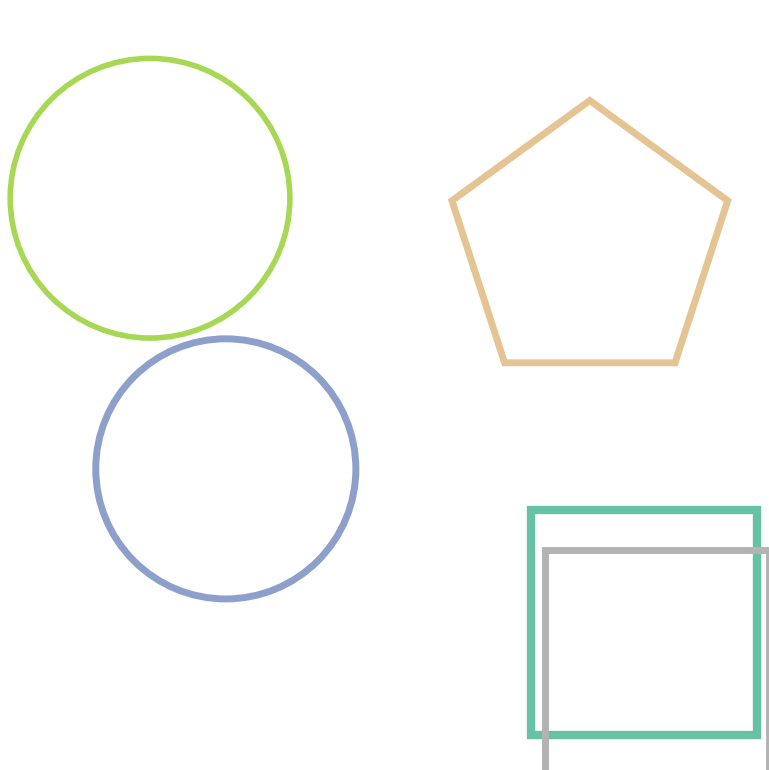[{"shape": "square", "thickness": 3, "radius": 0.73, "center": [0.836, 0.191]}, {"shape": "circle", "thickness": 2.5, "radius": 0.84, "center": [0.293, 0.391]}, {"shape": "circle", "thickness": 2, "radius": 0.91, "center": [0.195, 0.743]}, {"shape": "pentagon", "thickness": 2.5, "radius": 0.94, "center": [0.766, 0.681]}, {"shape": "square", "thickness": 2.5, "radius": 0.73, "center": [0.854, 0.14]}]